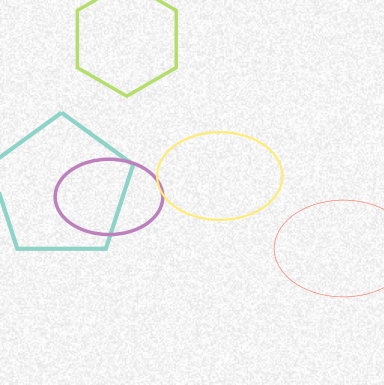[{"shape": "pentagon", "thickness": 3, "radius": 0.98, "center": [0.16, 0.512]}, {"shape": "oval", "thickness": 0.5, "radius": 0.9, "center": [0.892, 0.354]}, {"shape": "hexagon", "thickness": 2.5, "radius": 0.74, "center": [0.329, 0.899]}, {"shape": "oval", "thickness": 2.5, "radius": 0.7, "center": [0.283, 0.489]}, {"shape": "oval", "thickness": 1.5, "radius": 0.81, "center": [0.571, 0.543]}]